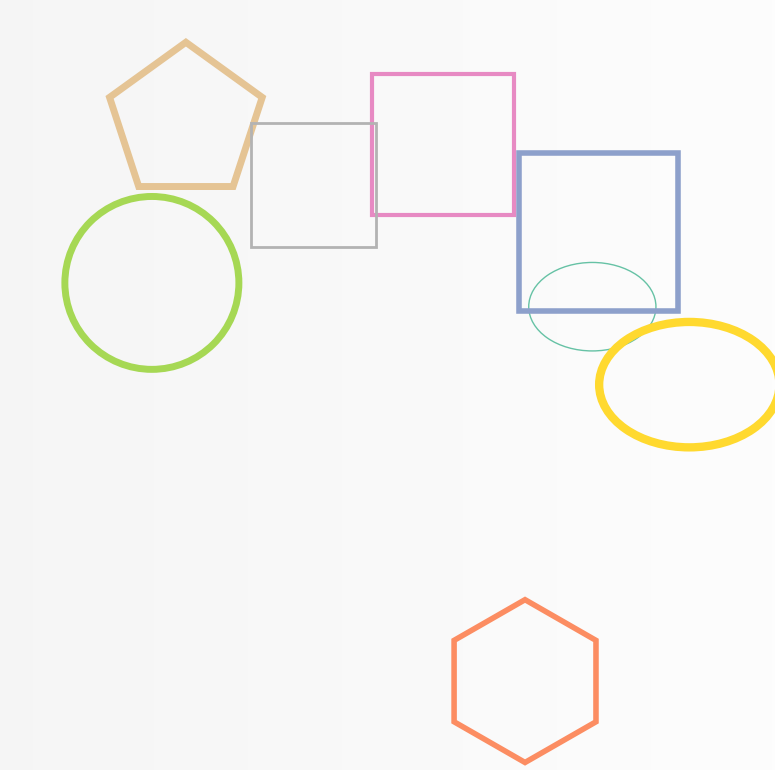[{"shape": "oval", "thickness": 0.5, "radius": 0.41, "center": [0.764, 0.602]}, {"shape": "hexagon", "thickness": 2, "radius": 0.53, "center": [0.677, 0.115]}, {"shape": "square", "thickness": 2, "radius": 0.51, "center": [0.773, 0.699]}, {"shape": "square", "thickness": 1.5, "radius": 0.46, "center": [0.572, 0.812]}, {"shape": "circle", "thickness": 2.5, "radius": 0.56, "center": [0.196, 0.633]}, {"shape": "oval", "thickness": 3, "radius": 0.58, "center": [0.889, 0.5]}, {"shape": "pentagon", "thickness": 2.5, "radius": 0.52, "center": [0.24, 0.842]}, {"shape": "square", "thickness": 1, "radius": 0.4, "center": [0.405, 0.76]}]